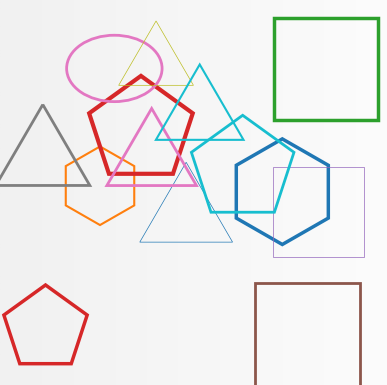[{"shape": "triangle", "thickness": 0.5, "radius": 0.69, "center": [0.48, 0.44]}, {"shape": "hexagon", "thickness": 2.5, "radius": 0.69, "center": [0.729, 0.502]}, {"shape": "hexagon", "thickness": 1.5, "radius": 0.51, "center": [0.258, 0.518]}, {"shape": "square", "thickness": 2.5, "radius": 0.67, "center": [0.842, 0.82]}, {"shape": "pentagon", "thickness": 3, "radius": 0.7, "center": [0.364, 0.662]}, {"shape": "pentagon", "thickness": 2.5, "radius": 0.56, "center": [0.117, 0.147]}, {"shape": "square", "thickness": 0.5, "radius": 0.59, "center": [0.823, 0.45]}, {"shape": "square", "thickness": 2, "radius": 0.68, "center": [0.793, 0.128]}, {"shape": "oval", "thickness": 2, "radius": 0.62, "center": [0.295, 0.822]}, {"shape": "triangle", "thickness": 2, "radius": 0.67, "center": [0.391, 0.585]}, {"shape": "triangle", "thickness": 2, "radius": 0.7, "center": [0.11, 0.588]}, {"shape": "triangle", "thickness": 0.5, "radius": 0.56, "center": [0.403, 0.834]}, {"shape": "pentagon", "thickness": 2, "radius": 0.7, "center": [0.626, 0.561]}, {"shape": "triangle", "thickness": 1.5, "radius": 0.65, "center": [0.515, 0.702]}]